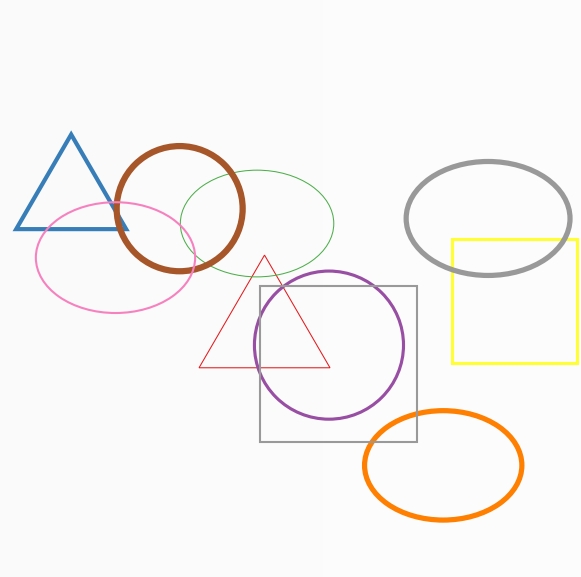[{"shape": "triangle", "thickness": 0.5, "radius": 0.65, "center": [0.455, 0.427]}, {"shape": "triangle", "thickness": 2, "radius": 0.55, "center": [0.122, 0.657]}, {"shape": "oval", "thickness": 0.5, "radius": 0.66, "center": [0.442, 0.612]}, {"shape": "circle", "thickness": 1.5, "radius": 0.64, "center": [0.566, 0.402]}, {"shape": "oval", "thickness": 2.5, "radius": 0.68, "center": [0.763, 0.193]}, {"shape": "square", "thickness": 1.5, "radius": 0.54, "center": [0.885, 0.478]}, {"shape": "circle", "thickness": 3, "radius": 0.54, "center": [0.309, 0.638]}, {"shape": "oval", "thickness": 1, "radius": 0.69, "center": [0.199, 0.553]}, {"shape": "square", "thickness": 1, "radius": 0.68, "center": [0.582, 0.368]}, {"shape": "oval", "thickness": 2.5, "radius": 0.7, "center": [0.84, 0.621]}]